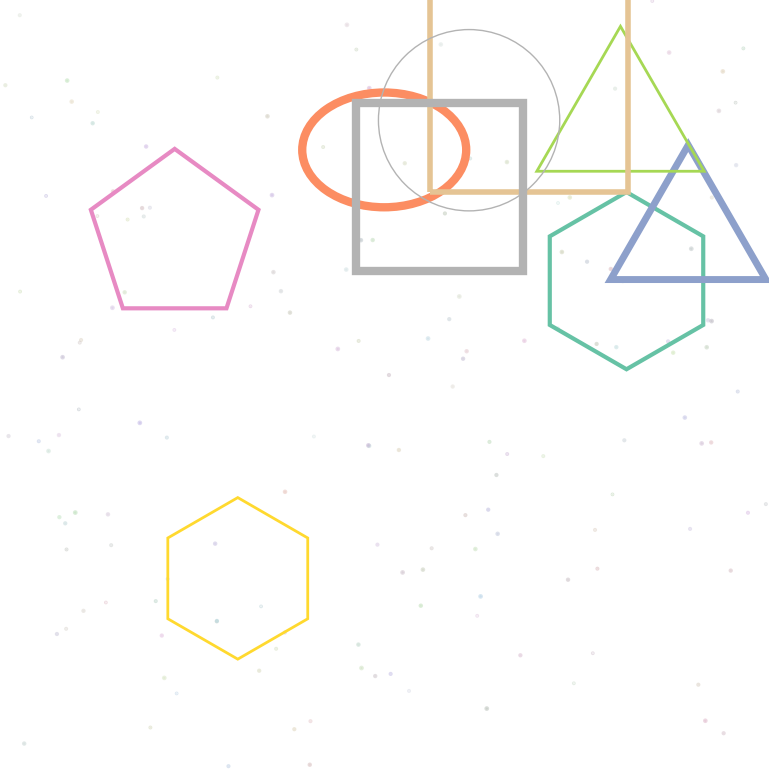[{"shape": "hexagon", "thickness": 1.5, "radius": 0.58, "center": [0.814, 0.636]}, {"shape": "oval", "thickness": 3, "radius": 0.53, "center": [0.499, 0.805]}, {"shape": "triangle", "thickness": 2.5, "radius": 0.58, "center": [0.894, 0.695]}, {"shape": "pentagon", "thickness": 1.5, "radius": 0.57, "center": [0.227, 0.692]}, {"shape": "triangle", "thickness": 1, "radius": 0.63, "center": [0.806, 0.84]}, {"shape": "hexagon", "thickness": 1, "radius": 0.52, "center": [0.309, 0.249]}, {"shape": "square", "thickness": 2, "radius": 0.64, "center": [0.687, 0.879]}, {"shape": "square", "thickness": 3, "radius": 0.54, "center": [0.571, 0.757]}, {"shape": "circle", "thickness": 0.5, "radius": 0.59, "center": [0.609, 0.844]}]